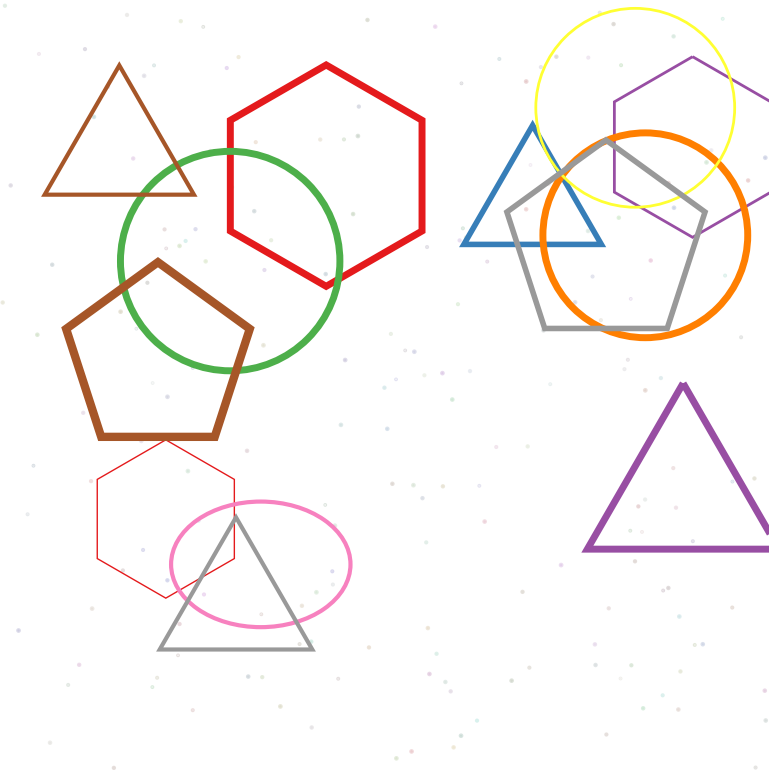[{"shape": "hexagon", "thickness": 2.5, "radius": 0.72, "center": [0.424, 0.772]}, {"shape": "hexagon", "thickness": 0.5, "radius": 0.51, "center": [0.215, 0.326]}, {"shape": "triangle", "thickness": 2, "radius": 0.52, "center": [0.692, 0.734]}, {"shape": "circle", "thickness": 2.5, "radius": 0.71, "center": [0.299, 0.661]}, {"shape": "triangle", "thickness": 2.5, "radius": 0.72, "center": [0.887, 0.359]}, {"shape": "hexagon", "thickness": 1, "radius": 0.59, "center": [0.899, 0.809]}, {"shape": "circle", "thickness": 2.5, "radius": 0.66, "center": [0.838, 0.694]}, {"shape": "circle", "thickness": 1, "radius": 0.65, "center": [0.825, 0.86]}, {"shape": "pentagon", "thickness": 3, "radius": 0.63, "center": [0.205, 0.534]}, {"shape": "triangle", "thickness": 1.5, "radius": 0.56, "center": [0.155, 0.803]}, {"shape": "oval", "thickness": 1.5, "radius": 0.58, "center": [0.339, 0.267]}, {"shape": "triangle", "thickness": 1.5, "radius": 0.57, "center": [0.307, 0.214]}, {"shape": "pentagon", "thickness": 2, "radius": 0.68, "center": [0.787, 0.683]}]